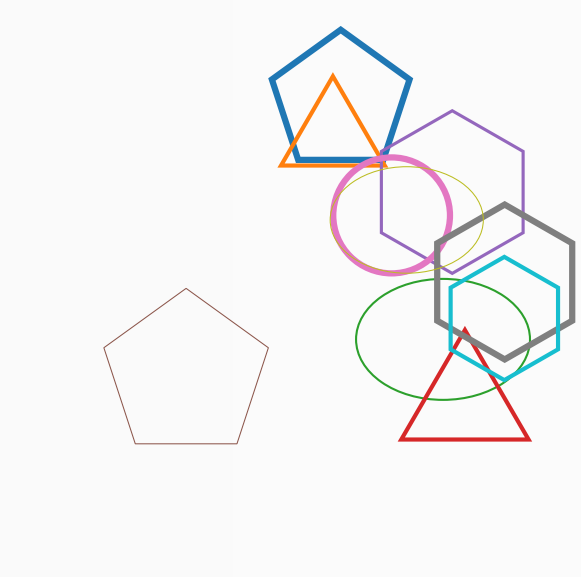[{"shape": "pentagon", "thickness": 3, "radius": 0.62, "center": [0.586, 0.823]}, {"shape": "triangle", "thickness": 2, "radius": 0.52, "center": [0.573, 0.764]}, {"shape": "oval", "thickness": 1, "radius": 0.75, "center": [0.762, 0.411]}, {"shape": "triangle", "thickness": 2, "radius": 0.63, "center": [0.8, 0.301]}, {"shape": "hexagon", "thickness": 1.5, "radius": 0.7, "center": [0.778, 0.667]}, {"shape": "pentagon", "thickness": 0.5, "radius": 0.74, "center": [0.32, 0.351]}, {"shape": "circle", "thickness": 3, "radius": 0.5, "center": [0.674, 0.626]}, {"shape": "hexagon", "thickness": 3, "radius": 0.67, "center": [0.868, 0.511]}, {"shape": "oval", "thickness": 0.5, "radius": 0.66, "center": [0.7, 0.618]}, {"shape": "hexagon", "thickness": 2, "radius": 0.53, "center": [0.868, 0.448]}]